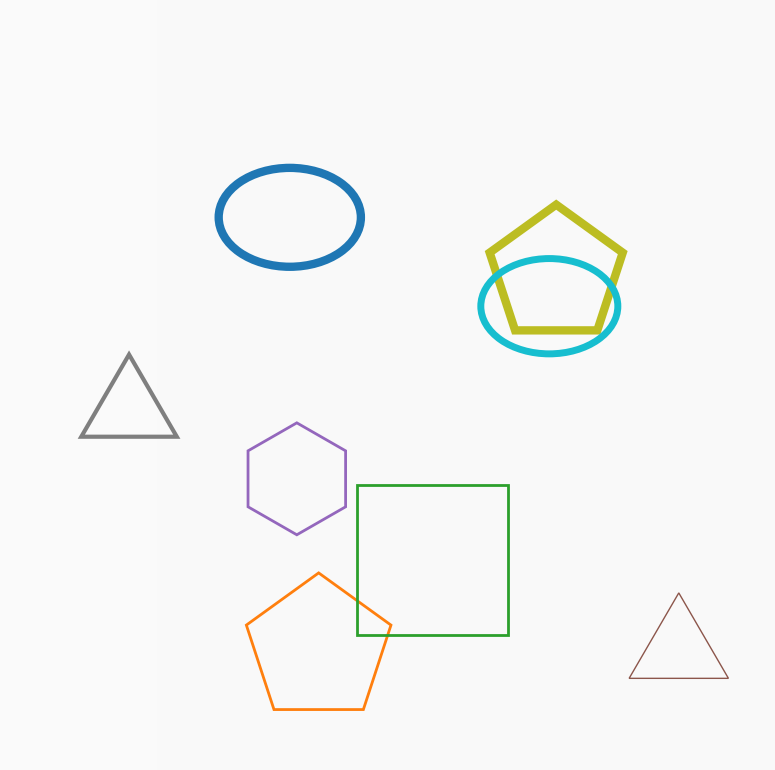[{"shape": "oval", "thickness": 3, "radius": 0.46, "center": [0.374, 0.718]}, {"shape": "pentagon", "thickness": 1, "radius": 0.49, "center": [0.411, 0.158]}, {"shape": "square", "thickness": 1, "radius": 0.49, "center": [0.559, 0.272]}, {"shape": "hexagon", "thickness": 1, "radius": 0.36, "center": [0.383, 0.378]}, {"shape": "triangle", "thickness": 0.5, "radius": 0.37, "center": [0.876, 0.156]}, {"shape": "triangle", "thickness": 1.5, "radius": 0.36, "center": [0.167, 0.468]}, {"shape": "pentagon", "thickness": 3, "radius": 0.45, "center": [0.718, 0.644]}, {"shape": "oval", "thickness": 2.5, "radius": 0.44, "center": [0.709, 0.602]}]